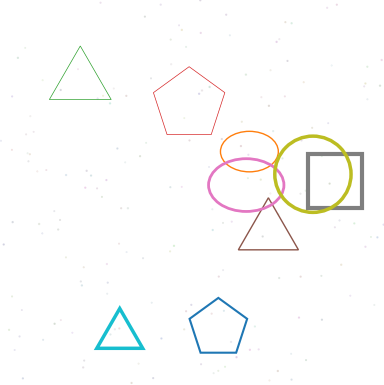[{"shape": "pentagon", "thickness": 1.5, "radius": 0.39, "center": [0.567, 0.148]}, {"shape": "oval", "thickness": 1, "radius": 0.38, "center": [0.648, 0.606]}, {"shape": "triangle", "thickness": 0.5, "radius": 0.46, "center": [0.209, 0.788]}, {"shape": "pentagon", "thickness": 0.5, "radius": 0.49, "center": [0.491, 0.729]}, {"shape": "triangle", "thickness": 1, "radius": 0.45, "center": [0.697, 0.396]}, {"shape": "oval", "thickness": 2, "radius": 0.49, "center": [0.64, 0.519]}, {"shape": "square", "thickness": 3, "radius": 0.35, "center": [0.87, 0.53]}, {"shape": "circle", "thickness": 2.5, "radius": 0.5, "center": [0.813, 0.547]}, {"shape": "triangle", "thickness": 2.5, "radius": 0.34, "center": [0.311, 0.13]}]